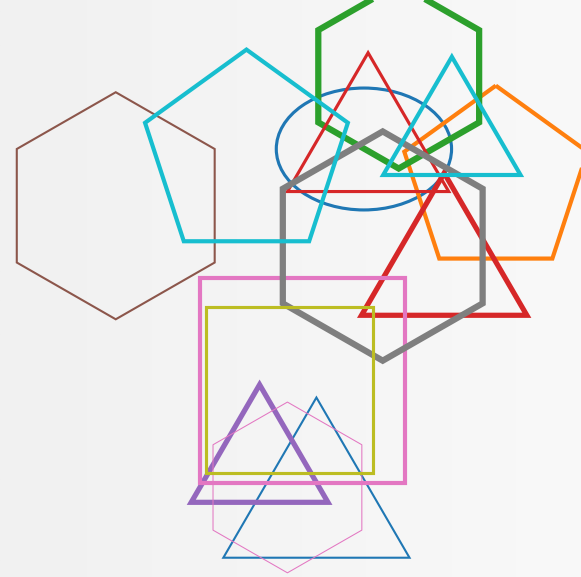[{"shape": "triangle", "thickness": 1, "radius": 0.92, "center": [0.544, 0.126]}, {"shape": "oval", "thickness": 1.5, "radius": 0.75, "center": [0.626, 0.741]}, {"shape": "pentagon", "thickness": 2, "radius": 0.83, "center": [0.853, 0.685]}, {"shape": "hexagon", "thickness": 3, "radius": 0.8, "center": [0.686, 0.867]}, {"shape": "triangle", "thickness": 2.5, "radius": 0.82, "center": [0.764, 0.535]}, {"shape": "triangle", "thickness": 1.5, "radius": 0.8, "center": [0.633, 0.748]}, {"shape": "triangle", "thickness": 2.5, "radius": 0.68, "center": [0.447, 0.197]}, {"shape": "hexagon", "thickness": 1, "radius": 0.98, "center": [0.199, 0.643]}, {"shape": "square", "thickness": 2, "radius": 0.89, "center": [0.521, 0.341]}, {"shape": "hexagon", "thickness": 0.5, "radius": 0.74, "center": [0.494, 0.155]}, {"shape": "hexagon", "thickness": 3, "radius": 0.99, "center": [0.658, 0.573]}, {"shape": "square", "thickness": 1.5, "radius": 0.72, "center": [0.498, 0.324]}, {"shape": "pentagon", "thickness": 2, "radius": 0.92, "center": [0.424, 0.73]}, {"shape": "triangle", "thickness": 2, "radius": 0.68, "center": [0.777, 0.764]}]